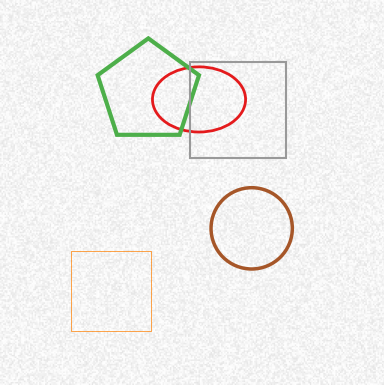[{"shape": "oval", "thickness": 2, "radius": 0.6, "center": [0.517, 0.742]}, {"shape": "pentagon", "thickness": 3, "radius": 0.69, "center": [0.385, 0.762]}, {"shape": "square", "thickness": 0.5, "radius": 0.52, "center": [0.288, 0.244]}, {"shape": "circle", "thickness": 2.5, "radius": 0.53, "center": [0.654, 0.407]}, {"shape": "square", "thickness": 1.5, "radius": 0.63, "center": [0.618, 0.714]}]